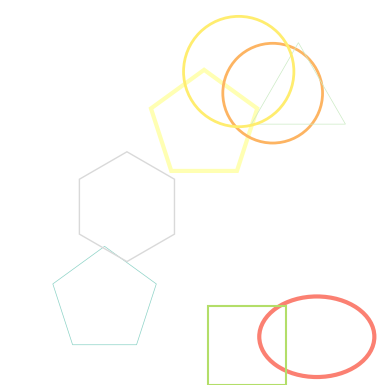[{"shape": "pentagon", "thickness": 0.5, "radius": 0.71, "center": [0.272, 0.219]}, {"shape": "pentagon", "thickness": 3, "radius": 0.73, "center": [0.53, 0.673]}, {"shape": "oval", "thickness": 3, "radius": 0.75, "center": [0.823, 0.125]}, {"shape": "circle", "thickness": 2, "radius": 0.65, "center": [0.708, 0.758]}, {"shape": "square", "thickness": 1.5, "radius": 0.51, "center": [0.641, 0.103]}, {"shape": "hexagon", "thickness": 1, "radius": 0.71, "center": [0.33, 0.463]}, {"shape": "triangle", "thickness": 0.5, "radius": 0.71, "center": [0.775, 0.748]}, {"shape": "circle", "thickness": 2, "radius": 0.72, "center": [0.62, 0.814]}]